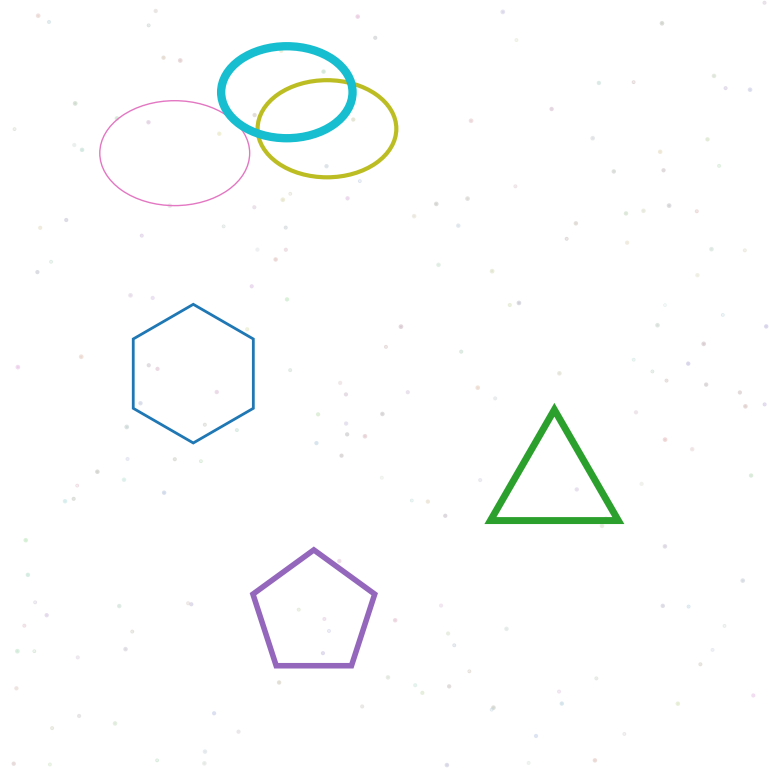[{"shape": "hexagon", "thickness": 1, "radius": 0.45, "center": [0.251, 0.515]}, {"shape": "triangle", "thickness": 2.5, "radius": 0.48, "center": [0.72, 0.372]}, {"shape": "pentagon", "thickness": 2, "radius": 0.42, "center": [0.408, 0.203]}, {"shape": "oval", "thickness": 0.5, "radius": 0.49, "center": [0.227, 0.801]}, {"shape": "oval", "thickness": 1.5, "radius": 0.45, "center": [0.425, 0.833]}, {"shape": "oval", "thickness": 3, "radius": 0.43, "center": [0.373, 0.88]}]